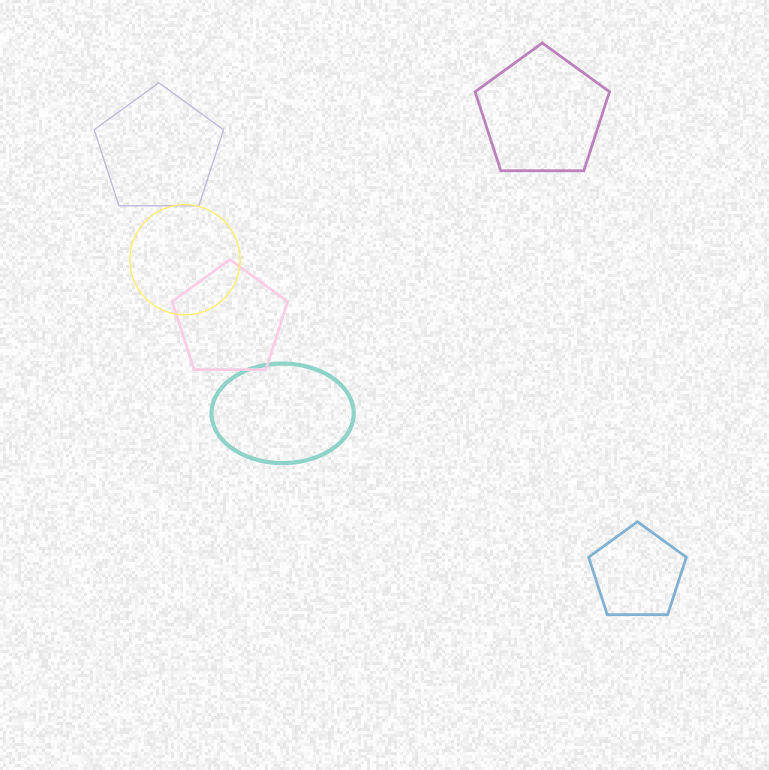[{"shape": "oval", "thickness": 1.5, "radius": 0.46, "center": [0.367, 0.463]}, {"shape": "pentagon", "thickness": 0.5, "radius": 0.44, "center": [0.206, 0.804]}, {"shape": "pentagon", "thickness": 1, "radius": 0.33, "center": [0.828, 0.256]}, {"shape": "pentagon", "thickness": 1, "radius": 0.39, "center": [0.299, 0.584]}, {"shape": "pentagon", "thickness": 1, "radius": 0.46, "center": [0.704, 0.852]}, {"shape": "circle", "thickness": 0.5, "radius": 0.36, "center": [0.24, 0.663]}]